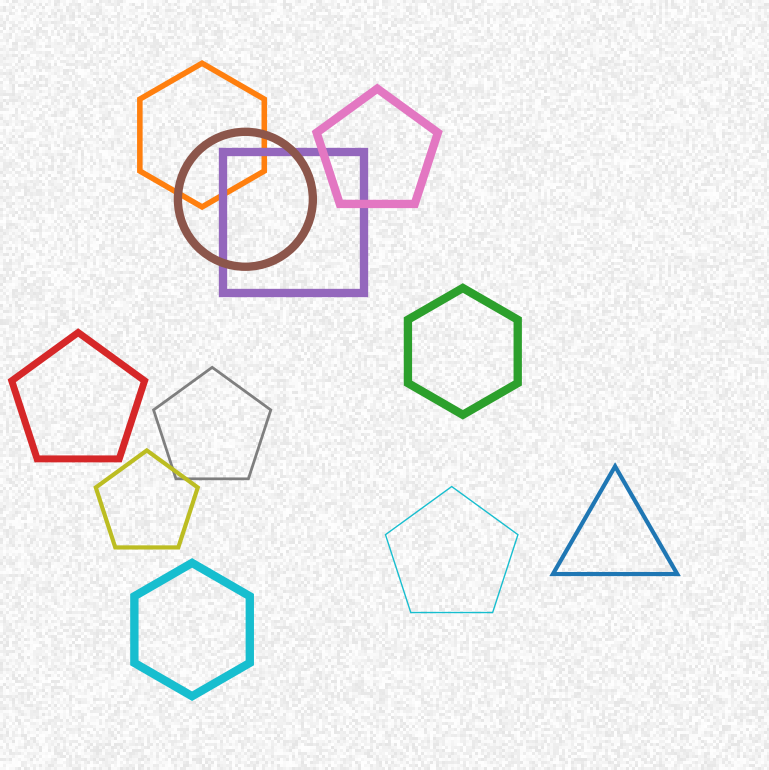[{"shape": "triangle", "thickness": 1.5, "radius": 0.47, "center": [0.799, 0.301]}, {"shape": "hexagon", "thickness": 2, "radius": 0.47, "center": [0.262, 0.825]}, {"shape": "hexagon", "thickness": 3, "radius": 0.41, "center": [0.601, 0.544]}, {"shape": "pentagon", "thickness": 2.5, "radius": 0.45, "center": [0.102, 0.477]}, {"shape": "square", "thickness": 3, "radius": 0.46, "center": [0.381, 0.711]}, {"shape": "circle", "thickness": 3, "radius": 0.44, "center": [0.319, 0.741]}, {"shape": "pentagon", "thickness": 3, "radius": 0.41, "center": [0.49, 0.802]}, {"shape": "pentagon", "thickness": 1, "radius": 0.4, "center": [0.276, 0.443]}, {"shape": "pentagon", "thickness": 1.5, "radius": 0.35, "center": [0.191, 0.345]}, {"shape": "pentagon", "thickness": 0.5, "radius": 0.45, "center": [0.587, 0.278]}, {"shape": "hexagon", "thickness": 3, "radius": 0.43, "center": [0.249, 0.182]}]